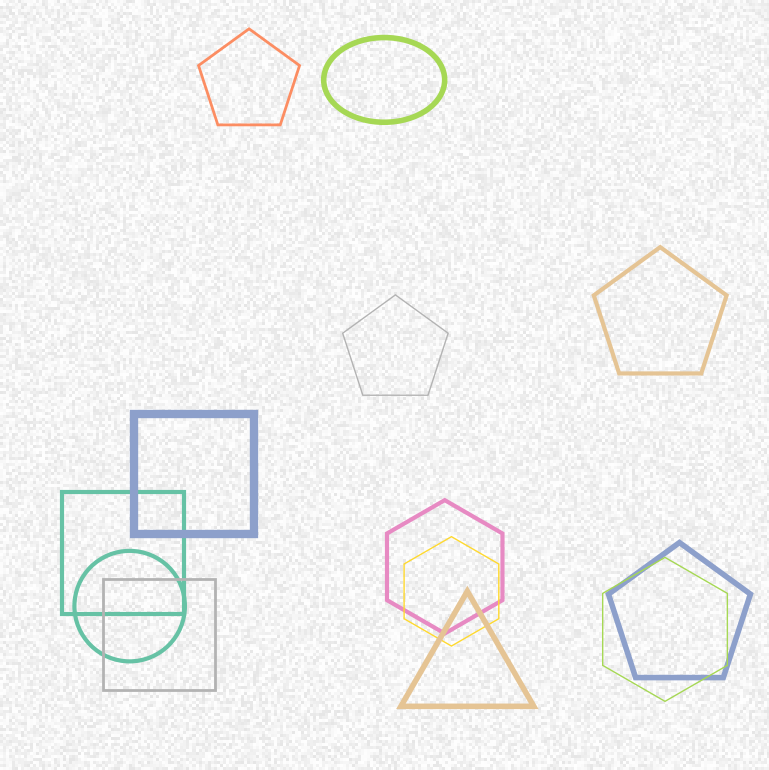[{"shape": "circle", "thickness": 1.5, "radius": 0.36, "center": [0.168, 0.213]}, {"shape": "square", "thickness": 1.5, "radius": 0.4, "center": [0.16, 0.282]}, {"shape": "pentagon", "thickness": 1, "radius": 0.34, "center": [0.323, 0.894]}, {"shape": "square", "thickness": 3, "radius": 0.39, "center": [0.252, 0.385]}, {"shape": "pentagon", "thickness": 2, "radius": 0.48, "center": [0.882, 0.198]}, {"shape": "hexagon", "thickness": 1.5, "radius": 0.43, "center": [0.578, 0.264]}, {"shape": "oval", "thickness": 2, "radius": 0.39, "center": [0.499, 0.896]}, {"shape": "hexagon", "thickness": 0.5, "radius": 0.47, "center": [0.864, 0.183]}, {"shape": "hexagon", "thickness": 0.5, "radius": 0.36, "center": [0.586, 0.232]}, {"shape": "pentagon", "thickness": 1.5, "radius": 0.45, "center": [0.857, 0.588]}, {"shape": "triangle", "thickness": 2, "radius": 0.5, "center": [0.607, 0.133]}, {"shape": "pentagon", "thickness": 0.5, "radius": 0.36, "center": [0.514, 0.545]}, {"shape": "square", "thickness": 1, "radius": 0.36, "center": [0.206, 0.176]}]